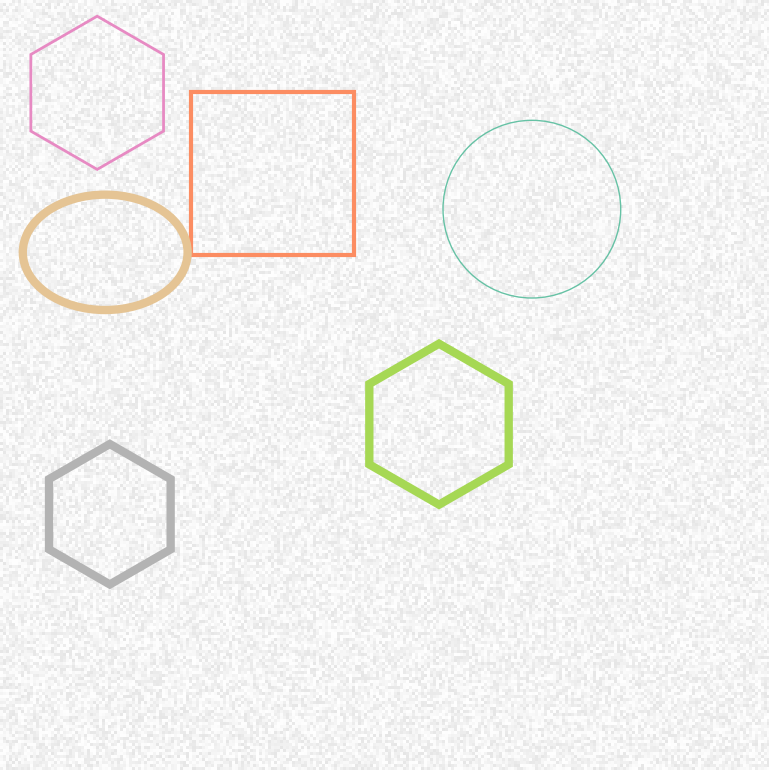[{"shape": "circle", "thickness": 0.5, "radius": 0.58, "center": [0.691, 0.728]}, {"shape": "square", "thickness": 1.5, "radius": 0.53, "center": [0.354, 0.775]}, {"shape": "hexagon", "thickness": 1, "radius": 0.5, "center": [0.126, 0.879]}, {"shape": "hexagon", "thickness": 3, "radius": 0.52, "center": [0.57, 0.449]}, {"shape": "oval", "thickness": 3, "radius": 0.54, "center": [0.137, 0.672]}, {"shape": "hexagon", "thickness": 3, "radius": 0.46, "center": [0.143, 0.332]}]